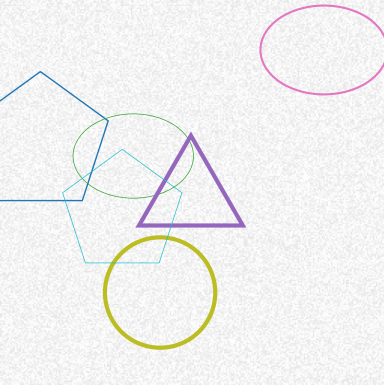[{"shape": "pentagon", "thickness": 1, "radius": 0.93, "center": [0.105, 0.629]}, {"shape": "oval", "thickness": 0.5, "radius": 0.78, "center": [0.346, 0.595]}, {"shape": "triangle", "thickness": 3, "radius": 0.78, "center": [0.496, 0.492]}, {"shape": "oval", "thickness": 1.5, "radius": 0.82, "center": [0.841, 0.87]}, {"shape": "circle", "thickness": 3, "radius": 0.72, "center": [0.416, 0.24]}, {"shape": "pentagon", "thickness": 0.5, "radius": 0.82, "center": [0.318, 0.449]}]